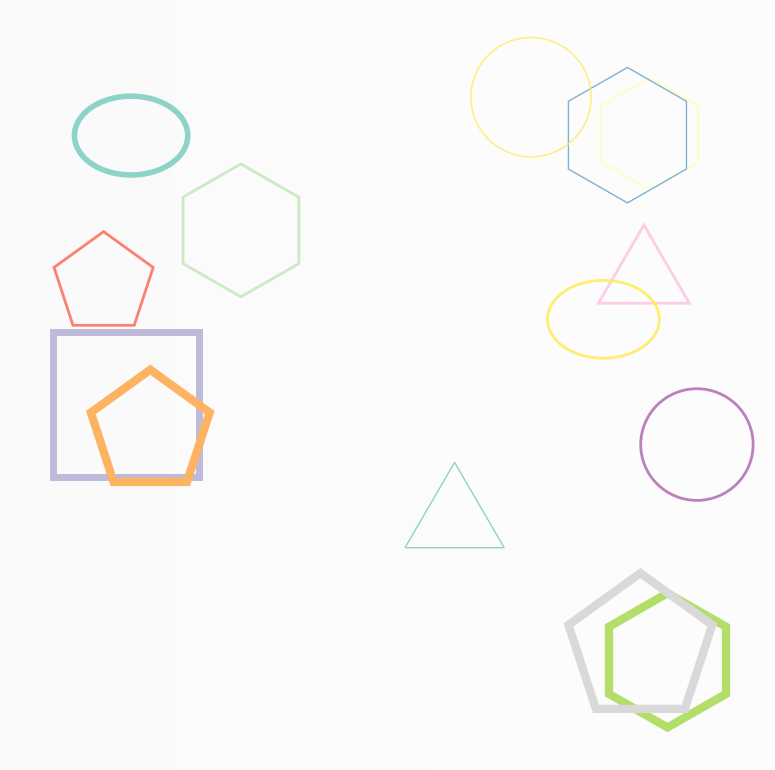[{"shape": "triangle", "thickness": 0.5, "radius": 0.37, "center": [0.587, 0.326]}, {"shape": "oval", "thickness": 2, "radius": 0.37, "center": [0.169, 0.824]}, {"shape": "hexagon", "thickness": 0.5, "radius": 0.36, "center": [0.838, 0.826]}, {"shape": "square", "thickness": 2.5, "radius": 0.47, "center": [0.162, 0.474]}, {"shape": "pentagon", "thickness": 1, "radius": 0.34, "center": [0.134, 0.632]}, {"shape": "hexagon", "thickness": 0.5, "radius": 0.44, "center": [0.81, 0.824]}, {"shape": "pentagon", "thickness": 3, "radius": 0.4, "center": [0.194, 0.439]}, {"shape": "hexagon", "thickness": 3, "radius": 0.44, "center": [0.861, 0.142]}, {"shape": "triangle", "thickness": 1, "radius": 0.34, "center": [0.831, 0.64]}, {"shape": "pentagon", "thickness": 3, "radius": 0.49, "center": [0.826, 0.158]}, {"shape": "circle", "thickness": 1, "radius": 0.36, "center": [0.899, 0.423]}, {"shape": "hexagon", "thickness": 1, "radius": 0.43, "center": [0.311, 0.701]}, {"shape": "circle", "thickness": 0.5, "radius": 0.39, "center": [0.685, 0.874]}, {"shape": "oval", "thickness": 1, "radius": 0.36, "center": [0.779, 0.585]}]